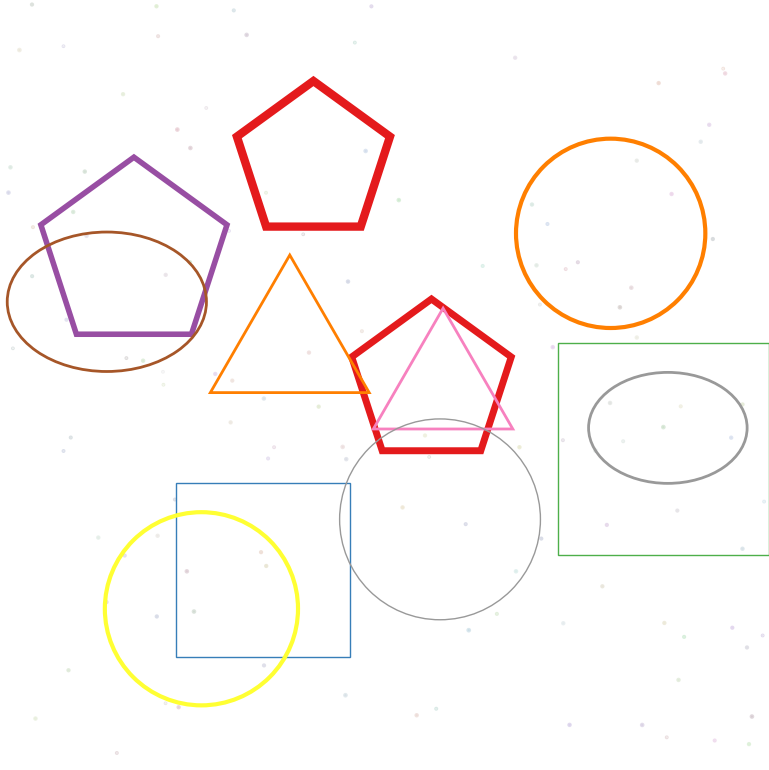[{"shape": "pentagon", "thickness": 2.5, "radius": 0.54, "center": [0.56, 0.503]}, {"shape": "pentagon", "thickness": 3, "radius": 0.52, "center": [0.407, 0.79]}, {"shape": "square", "thickness": 0.5, "radius": 0.57, "center": [0.341, 0.26]}, {"shape": "square", "thickness": 0.5, "radius": 0.69, "center": [0.862, 0.417]}, {"shape": "pentagon", "thickness": 2, "radius": 0.64, "center": [0.174, 0.669]}, {"shape": "circle", "thickness": 1.5, "radius": 0.61, "center": [0.793, 0.697]}, {"shape": "triangle", "thickness": 1, "radius": 0.6, "center": [0.376, 0.55]}, {"shape": "circle", "thickness": 1.5, "radius": 0.63, "center": [0.262, 0.209]}, {"shape": "oval", "thickness": 1, "radius": 0.65, "center": [0.139, 0.608]}, {"shape": "triangle", "thickness": 1, "radius": 0.52, "center": [0.575, 0.495]}, {"shape": "oval", "thickness": 1, "radius": 0.51, "center": [0.867, 0.444]}, {"shape": "circle", "thickness": 0.5, "radius": 0.65, "center": [0.571, 0.326]}]